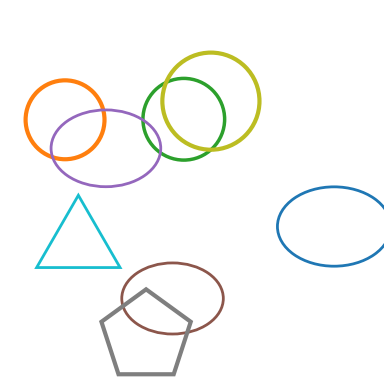[{"shape": "oval", "thickness": 2, "radius": 0.74, "center": [0.868, 0.412]}, {"shape": "circle", "thickness": 3, "radius": 0.51, "center": [0.169, 0.689]}, {"shape": "circle", "thickness": 2.5, "radius": 0.53, "center": [0.477, 0.69]}, {"shape": "oval", "thickness": 2, "radius": 0.71, "center": [0.275, 0.615]}, {"shape": "oval", "thickness": 2, "radius": 0.66, "center": [0.448, 0.225]}, {"shape": "pentagon", "thickness": 3, "radius": 0.61, "center": [0.379, 0.127]}, {"shape": "circle", "thickness": 3, "radius": 0.63, "center": [0.548, 0.737]}, {"shape": "triangle", "thickness": 2, "radius": 0.63, "center": [0.204, 0.368]}]